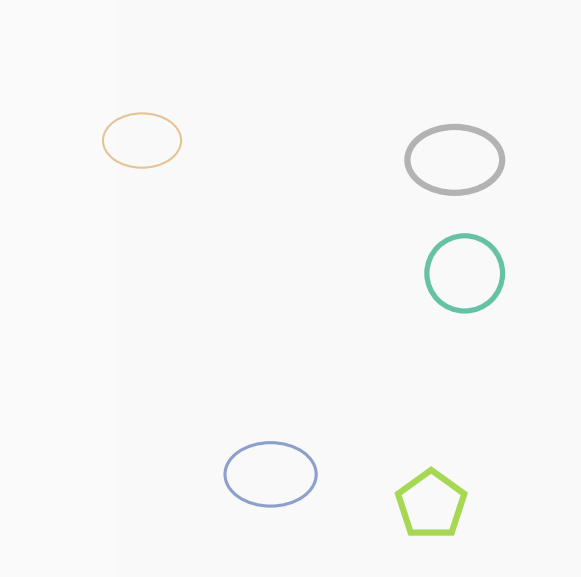[{"shape": "circle", "thickness": 2.5, "radius": 0.33, "center": [0.8, 0.526]}, {"shape": "oval", "thickness": 1.5, "radius": 0.39, "center": [0.466, 0.178]}, {"shape": "pentagon", "thickness": 3, "radius": 0.3, "center": [0.742, 0.125]}, {"shape": "oval", "thickness": 1, "radius": 0.34, "center": [0.244, 0.756]}, {"shape": "oval", "thickness": 3, "radius": 0.41, "center": [0.782, 0.722]}]